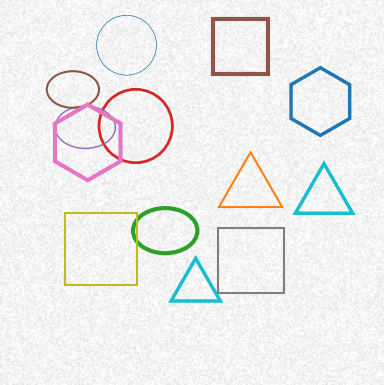[{"shape": "hexagon", "thickness": 2.5, "radius": 0.44, "center": [0.832, 0.736]}, {"shape": "circle", "thickness": 0.5, "radius": 0.39, "center": [0.329, 0.883]}, {"shape": "triangle", "thickness": 1.5, "radius": 0.47, "center": [0.651, 0.51]}, {"shape": "oval", "thickness": 3, "radius": 0.42, "center": [0.429, 0.401]}, {"shape": "circle", "thickness": 2, "radius": 0.48, "center": [0.352, 0.673]}, {"shape": "oval", "thickness": 1, "radius": 0.39, "center": [0.221, 0.669]}, {"shape": "oval", "thickness": 1.5, "radius": 0.34, "center": [0.189, 0.767]}, {"shape": "square", "thickness": 3, "radius": 0.36, "center": [0.623, 0.879]}, {"shape": "hexagon", "thickness": 3, "radius": 0.49, "center": [0.228, 0.63]}, {"shape": "square", "thickness": 1.5, "radius": 0.43, "center": [0.651, 0.323]}, {"shape": "square", "thickness": 1.5, "radius": 0.47, "center": [0.263, 0.354]}, {"shape": "triangle", "thickness": 2.5, "radius": 0.37, "center": [0.508, 0.255]}, {"shape": "triangle", "thickness": 2.5, "radius": 0.43, "center": [0.842, 0.489]}]